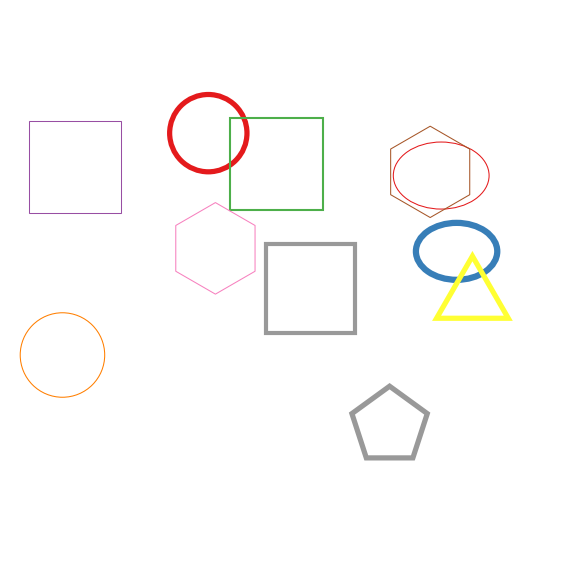[{"shape": "circle", "thickness": 2.5, "radius": 0.33, "center": [0.361, 0.769]}, {"shape": "oval", "thickness": 0.5, "radius": 0.41, "center": [0.764, 0.695]}, {"shape": "oval", "thickness": 3, "radius": 0.35, "center": [0.791, 0.564]}, {"shape": "square", "thickness": 1, "radius": 0.4, "center": [0.479, 0.715]}, {"shape": "square", "thickness": 0.5, "radius": 0.4, "center": [0.129, 0.711]}, {"shape": "circle", "thickness": 0.5, "radius": 0.37, "center": [0.108, 0.384]}, {"shape": "triangle", "thickness": 2.5, "radius": 0.36, "center": [0.818, 0.484]}, {"shape": "hexagon", "thickness": 0.5, "radius": 0.4, "center": [0.745, 0.702]}, {"shape": "hexagon", "thickness": 0.5, "radius": 0.4, "center": [0.373, 0.569]}, {"shape": "square", "thickness": 2, "radius": 0.38, "center": [0.537, 0.499]}, {"shape": "pentagon", "thickness": 2.5, "radius": 0.34, "center": [0.675, 0.262]}]